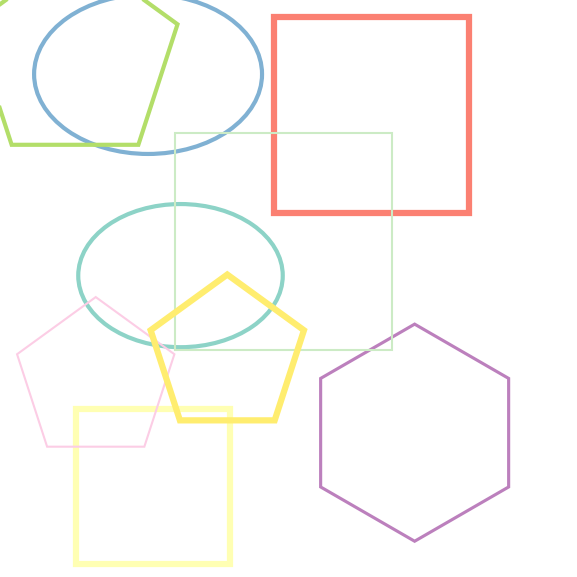[{"shape": "oval", "thickness": 2, "radius": 0.89, "center": [0.313, 0.522]}, {"shape": "square", "thickness": 3, "radius": 0.67, "center": [0.265, 0.157]}, {"shape": "square", "thickness": 3, "radius": 0.85, "center": [0.643, 0.8]}, {"shape": "oval", "thickness": 2, "radius": 0.99, "center": [0.256, 0.871]}, {"shape": "pentagon", "thickness": 2, "radius": 0.93, "center": [0.13, 0.899]}, {"shape": "pentagon", "thickness": 1, "radius": 0.72, "center": [0.166, 0.341]}, {"shape": "hexagon", "thickness": 1.5, "radius": 0.94, "center": [0.718, 0.25]}, {"shape": "square", "thickness": 1, "radius": 0.94, "center": [0.49, 0.58]}, {"shape": "pentagon", "thickness": 3, "radius": 0.7, "center": [0.394, 0.384]}]